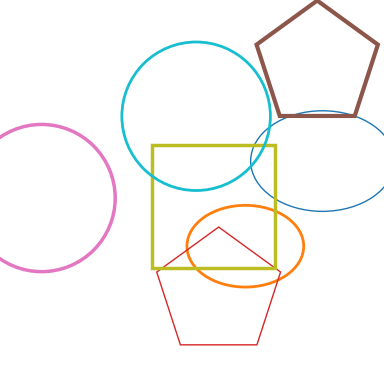[{"shape": "oval", "thickness": 1, "radius": 0.93, "center": [0.838, 0.582]}, {"shape": "oval", "thickness": 2, "radius": 0.76, "center": [0.637, 0.361]}, {"shape": "pentagon", "thickness": 1, "radius": 0.85, "center": [0.568, 0.241]}, {"shape": "pentagon", "thickness": 3, "radius": 0.83, "center": [0.824, 0.833]}, {"shape": "circle", "thickness": 2.5, "radius": 0.96, "center": [0.108, 0.486]}, {"shape": "square", "thickness": 2.5, "radius": 0.8, "center": [0.554, 0.464]}, {"shape": "circle", "thickness": 2, "radius": 0.96, "center": [0.509, 0.698]}]